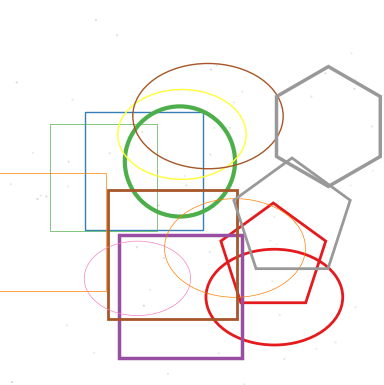[{"shape": "pentagon", "thickness": 2, "radius": 0.72, "center": [0.71, 0.33]}, {"shape": "oval", "thickness": 2, "radius": 0.89, "center": [0.713, 0.228]}, {"shape": "square", "thickness": 1, "radius": 0.77, "center": [0.375, 0.556]}, {"shape": "square", "thickness": 0.5, "radius": 0.69, "center": [0.268, 0.539]}, {"shape": "circle", "thickness": 3, "radius": 0.72, "center": [0.467, 0.581]}, {"shape": "square", "thickness": 2.5, "radius": 0.8, "center": [0.468, 0.23]}, {"shape": "square", "thickness": 0.5, "radius": 0.77, "center": [0.122, 0.397]}, {"shape": "oval", "thickness": 0.5, "radius": 0.91, "center": [0.61, 0.356]}, {"shape": "oval", "thickness": 1, "radius": 0.83, "center": [0.473, 0.651]}, {"shape": "square", "thickness": 2, "radius": 0.84, "center": [0.449, 0.338]}, {"shape": "oval", "thickness": 1, "radius": 0.98, "center": [0.54, 0.698]}, {"shape": "oval", "thickness": 0.5, "radius": 0.69, "center": [0.357, 0.277]}, {"shape": "pentagon", "thickness": 2, "radius": 0.79, "center": [0.758, 0.431]}, {"shape": "hexagon", "thickness": 2.5, "radius": 0.78, "center": [0.853, 0.671]}]